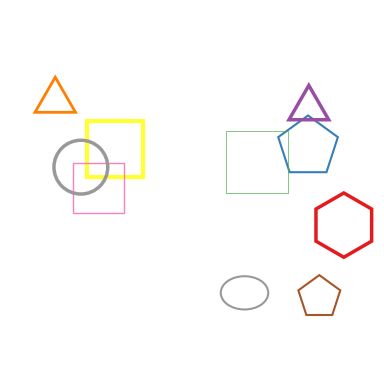[{"shape": "hexagon", "thickness": 2.5, "radius": 0.42, "center": [0.893, 0.415]}, {"shape": "pentagon", "thickness": 1.5, "radius": 0.41, "center": [0.8, 0.619]}, {"shape": "square", "thickness": 0.5, "radius": 0.4, "center": [0.668, 0.579]}, {"shape": "triangle", "thickness": 2.5, "radius": 0.3, "center": [0.802, 0.719]}, {"shape": "triangle", "thickness": 2, "radius": 0.3, "center": [0.143, 0.739]}, {"shape": "square", "thickness": 3, "radius": 0.36, "center": [0.298, 0.612]}, {"shape": "pentagon", "thickness": 1.5, "radius": 0.29, "center": [0.829, 0.228]}, {"shape": "square", "thickness": 1, "radius": 0.33, "center": [0.256, 0.512]}, {"shape": "circle", "thickness": 2.5, "radius": 0.35, "center": [0.21, 0.566]}, {"shape": "oval", "thickness": 1.5, "radius": 0.31, "center": [0.635, 0.239]}]